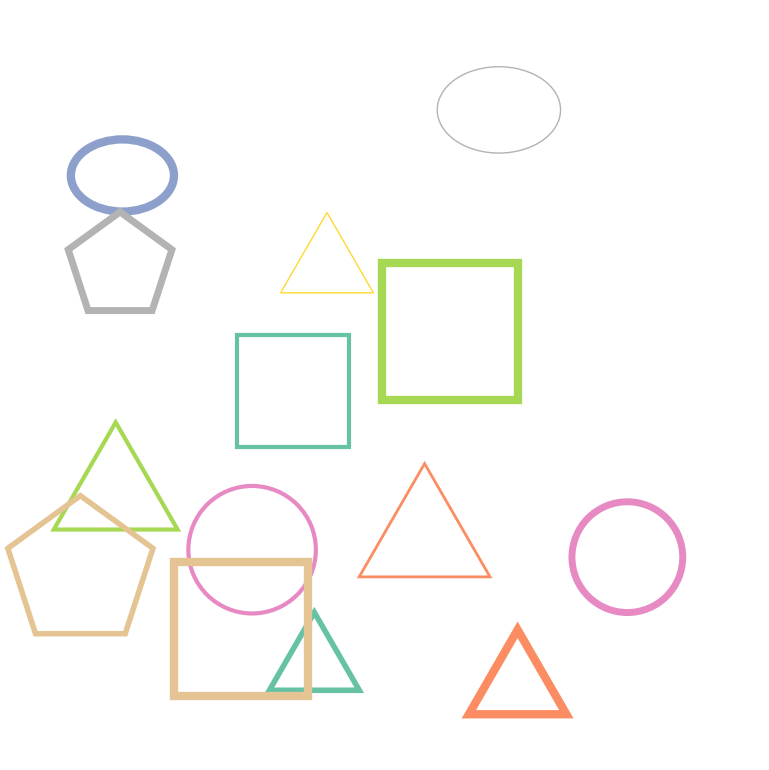[{"shape": "triangle", "thickness": 2, "radius": 0.34, "center": [0.408, 0.137]}, {"shape": "square", "thickness": 1.5, "radius": 0.36, "center": [0.381, 0.492]}, {"shape": "triangle", "thickness": 3, "radius": 0.37, "center": [0.672, 0.109]}, {"shape": "triangle", "thickness": 1, "radius": 0.49, "center": [0.551, 0.3]}, {"shape": "oval", "thickness": 3, "radius": 0.33, "center": [0.159, 0.772]}, {"shape": "circle", "thickness": 1.5, "radius": 0.41, "center": [0.327, 0.286]}, {"shape": "circle", "thickness": 2.5, "radius": 0.36, "center": [0.815, 0.276]}, {"shape": "square", "thickness": 3, "radius": 0.44, "center": [0.584, 0.569]}, {"shape": "triangle", "thickness": 1.5, "radius": 0.46, "center": [0.15, 0.359]}, {"shape": "triangle", "thickness": 0.5, "radius": 0.35, "center": [0.425, 0.654]}, {"shape": "pentagon", "thickness": 2, "radius": 0.5, "center": [0.104, 0.257]}, {"shape": "square", "thickness": 3, "radius": 0.43, "center": [0.313, 0.183]}, {"shape": "pentagon", "thickness": 2.5, "radius": 0.35, "center": [0.156, 0.654]}, {"shape": "oval", "thickness": 0.5, "radius": 0.4, "center": [0.648, 0.857]}]